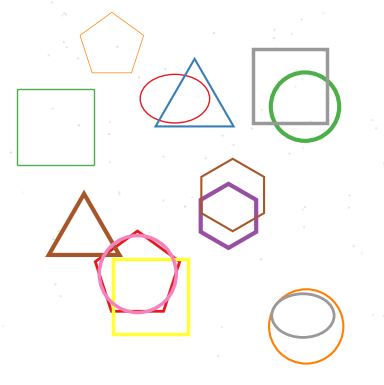[{"shape": "pentagon", "thickness": 2, "radius": 0.58, "center": [0.357, 0.285]}, {"shape": "oval", "thickness": 1, "radius": 0.45, "center": [0.454, 0.744]}, {"shape": "triangle", "thickness": 1.5, "radius": 0.59, "center": [0.505, 0.73]}, {"shape": "square", "thickness": 1, "radius": 0.5, "center": [0.143, 0.67]}, {"shape": "circle", "thickness": 3, "radius": 0.44, "center": [0.792, 0.723]}, {"shape": "hexagon", "thickness": 3, "radius": 0.42, "center": [0.593, 0.439]}, {"shape": "pentagon", "thickness": 0.5, "radius": 0.43, "center": [0.29, 0.881]}, {"shape": "circle", "thickness": 1.5, "radius": 0.48, "center": [0.795, 0.152]}, {"shape": "square", "thickness": 2.5, "radius": 0.49, "center": [0.39, 0.229]}, {"shape": "triangle", "thickness": 3, "radius": 0.53, "center": [0.218, 0.391]}, {"shape": "hexagon", "thickness": 1.5, "radius": 0.47, "center": [0.604, 0.494]}, {"shape": "circle", "thickness": 2.5, "radius": 0.5, "center": [0.358, 0.288]}, {"shape": "square", "thickness": 2.5, "radius": 0.48, "center": [0.754, 0.776]}, {"shape": "oval", "thickness": 2, "radius": 0.4, "center": [0.787, 0.18]}]